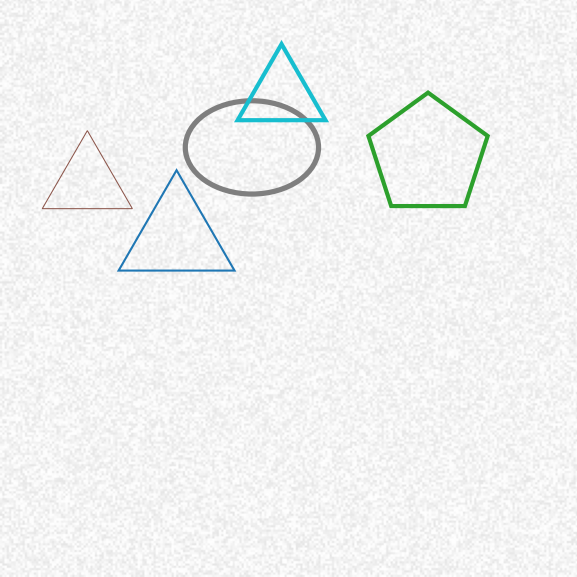[{"shape": "triangle", "thickness": 1, "radius": 0.58, "center": [0.306, 0.589]}, {"shape": "pentagon", "thickness": 2, "radius": 0.54, "center": [0.741, 0.73]}, {"shape": "triangle", "thickness": 0.5, "radius": 0.45, "center": [0.151, 0.683]}, {"shape": "oval", "thickness": 2.5, "radius": 0.58, "center": [0.436, 0.744]}, {"shape": "triangle", "thickness": 2, "radius": 0.44, "center": [0.488, 0.835]}]